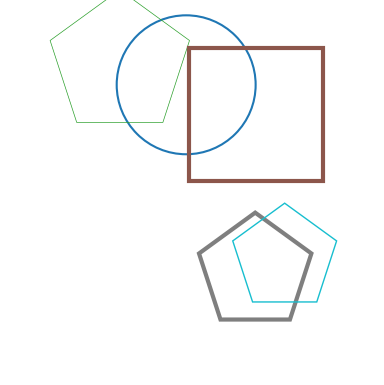[{"shape": "circle", "thickness": 1.5, "radius": 0.9, "center": [0.484, 0.78]}, {"shape": "pentagon", "thickness": 0.5, "radius": 0.95, "center": [0.311, 0.836]}, {"shape": "square", "thickness": 3, "radius": 0.87, "center": [0.664, 0.703]}, {"shape": "pentagon", "thickness": 3, "radius": 0.77, "center": [0.663, 0.294]}, {"shape": "pentagon", "thickness": 1, "radius": 0.71, "center": [0.739, 0.33]}]